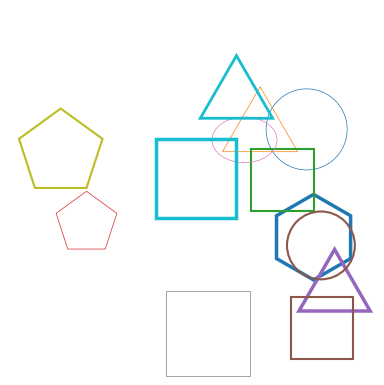[{"shape": "circle", "thickness": 0.5, "radius": 0.53, "center": [0.796, 0.664]}, {"shape": "hexagon", "thickness": 2.5, "radius": 0.56, "center": [0.814, 0.384]}, {"shape": "triangle", "thickness": 0.5, "radius": 0.56, "center": [0.676, 0.662]}, {"shape": "square", "thickness": 1.5, "radius": 0.41, "center": [0.734, 0.532]}, {"shape": "pentagon", "thickness": 0.5, "radius": 0.41, "center": [0.225, 0.42]}, {"shape": "triangle", "thickness": 2.5, "radius": 0.53, "center": [0.869, 0.246]}, {"shape": "square", "thickness": 1.5, "radius": 0.4, "center": [0.837, 0.148]}, {"shape": "circle", "thickness": 1.5, "radius": 0.44, "center": [0.834, 0.363]}, {"shape": "oval", "thickness": 0.5, "radius": 0.42, "center": [0.635, 0.637]}, {"shape": "square", "thickness": 0.5, "radius": 0.55, "center": [0.541, 0.134]}, {"shape": "pentagon", "thickness": 1.5, "radius": 0.57, "center": [0.158, 0.604]}, {"shape": "triangle", "thickness": 2, "radius": 0.54, "center": [0.614, 0.747]}, {"shape": "square", "thickness": 2.5, "radius": 0.52, "center": [0.509, 0.537]}]